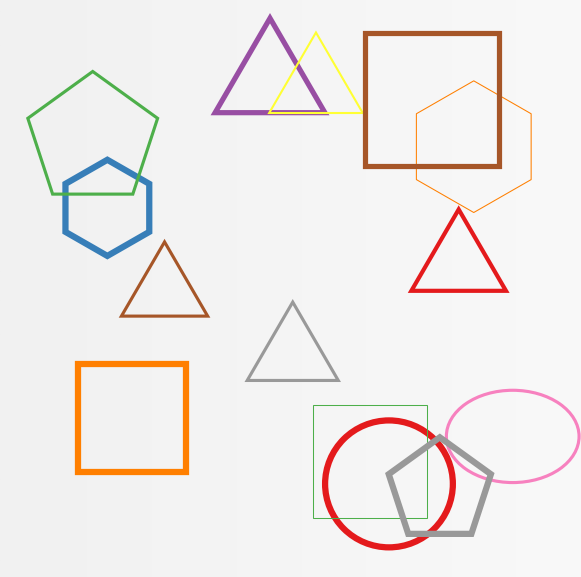[{"shape": "circle", "thickness": 3, "radius": 0.55, "center": [0.669, 0.161]}, {"shape": "triangle", "thickness": 2, "radius": 0.47, "center": [0.789, 0.543]}, {"shape": "hexagon", "thickness": 3, "radius": 0.42, "center": [0.185, 0.639]}, {"shape": "pentagon", "thickness": 1.5, "radius": 0.59, "center": [0.16, 0.758]}, {"shape": "square", "thickness": 0.5, "radius": 0.49, "center": [0.636, 0.2]}, {"shape": "triangle", "thickness": 2.5, "radius": 0.55, "center": [0.465, 0.859]}, {"shape": "hexagon", "thickness": 0.5, "radius": 0.57, "center": [0.815, 0.745]}, {"shape": "square", "thickness": 3, "radius": 0.47, "center": [0.227, 0.276]}, {"shape": "triangle", "thickness": 1, "radius": 0.46, "center": [0.544, 0.85]}, {"shape": "triangle", "thickness": 1.5, "radius": 0.43, "center": [0.283, 0.495]}, {"shape": "square", "thickness": 2.5, "radius": 0.58, "center": [0.743, 0.827]}, {"shape": "oval", "thickness": 1.5, "radius": 0.57, "center": [0.882, 0.243]}, {"shape": "pentagon", "thickness": 3, "radius": 0.46, "center": [0.757, 0.149]}, {"shape": "triangle", "thickness": 1.5, "radius": 0.45, "center": [0.504, 0.386]}]